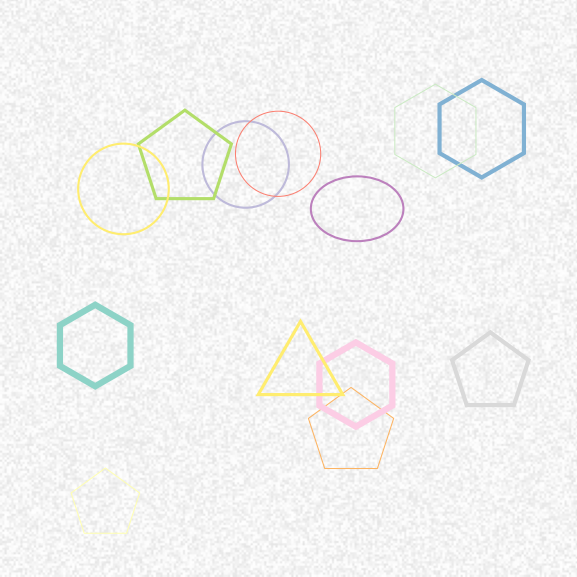[{"shape": "hexagon", "thickness": 3, "radius": 0.35, "center": [0.165, 0.401]}, {"shape": "pentagon", "thickness": 0.5, "radius": 0.31, "center": [0.182, 0.126]}, {"shape": "circle", "thickness": 1, "radius": 0.37, "center": [0.425, 0.714]}, {"shape": "circle", "thickness": 0.5, "radius": 0.37, "center": [0.482, 0.733]}, {"shape": "hexagon", "thickness": 2, "radius": 0.42, "center": [0.834, 0.776]}, {"shape": "pentagon", "thickness": 0.5, "radius": 0.39, "center": [0.608, 0.251]}, {"shape": "pentagon", "thickness": 1.5, "radius": 0.42, "center": [0.32, 0.724]}, {"shape": "hexagon", "thickness": 3, "radius": 0.36, "center": [0.616, 0.333]}, {"shape": "pentagon", "thickness": 2, "radius": 0.35, "center": [0.849, 0.354]}, {"shape": "oval", "thickness": 1, "radius": 0.4, "center": [0.618, 0.638]}, {"shape": "hexagon", "thickness": 0.5, "radius": 0.41, "center": [0.754, 0.772]}, {"shape": "circle", "thickness": 1, "radius": 0.39, "center": [0.214, 0.672]}, {"shape": "triangle", "thickness": 1.5, "radius": 0.42, "center": [0.52, 0.358]}]